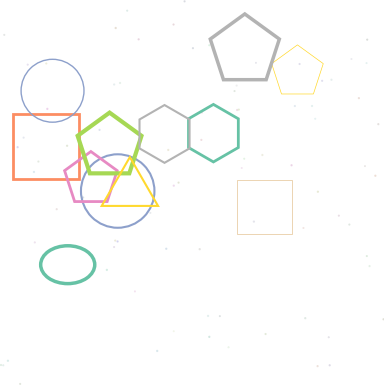[{"shape": "oval", "thickness": 2.5, "radius": 0.35, "center": [0.176, 0.312]}, {"shape": "hexagon", "thickness": 2, "radius": 0.37, "center": [0.554, 0.654]}, {"shape": "square", "thickness": 2, "radius": 0.42, "center": [0.119, 0.62]}, {"shape": "circle", "thickness": 1, "radius": 0.41, "center": [0.136, 0.764]}, {"shape": "circle", "thickness": 1.5, "radius": 0.48, "center": [0.306, 0.504]}, {"shape": "pentagon", "thickness": 2, "radius": 0.36, "center": [0.236, 0.535]}, {"shape": "pentagon", "thickness": 3, "radius": 0.44, "center": [0.285, 0.62]}, {"shape": "triangle", "thickness": 1.5, "radius": 0.42, "center": [0.337, 0.507]}, {"shape": "pentagon", "thickness": 0.5, "radius": 0.35, "center": [0.773, 0.813]}, {"shape": "square", "thickness": 0.5, "radius": 0.35, "center": [0.687, 0.463]}, {"shape": "hexagon", "thickness": 1.5, "radius": 0.38, "center": [0.427, 0.652]}, {"shape": "pentagon", "thickness": 2.5, "radius": 0.47, "center": [0.636, 0.869]}]